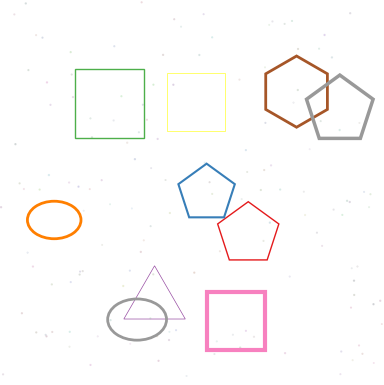[{"shape": "pentagon", "thickness": 1, "radius": 0.42, "center": [0.645, 0.392]}, {"shape": "pentagon", "thickness": 1.5, "radius": 0.39, "center": [0.537, 0.498]}, {"shape": "square", "thickness": 1, "radius": 0.45, "center": [0.284, 0.732]}, {"shape": "triangle", "thickness": 0.5, "radius": 0.46, "center": [0.401, 0.217]}, {"shape": "oval", "thickness": 2, "radius": 0.35, "center": [0.141, 0.429]}, {"shape": "square", "thickness": 0.5, "radius": 0.38, "center": [0.51, 0.735]}, {"shape": "hexagon", "thickness": 2, "radius": 0.46, "center": [0.77, 0.762]}, {"shape": "square", "thickness": 3, "radius": 0.38, "center": [0.614, 0.167]}, {"shape": "oval", "thickness": 2, "radius": 0.38, "center": [0.356, 0.17]}, {"shape": "pentagon", "thickness": 2.5, "radius": 0.45, "center": [0.883, 0.714]}]